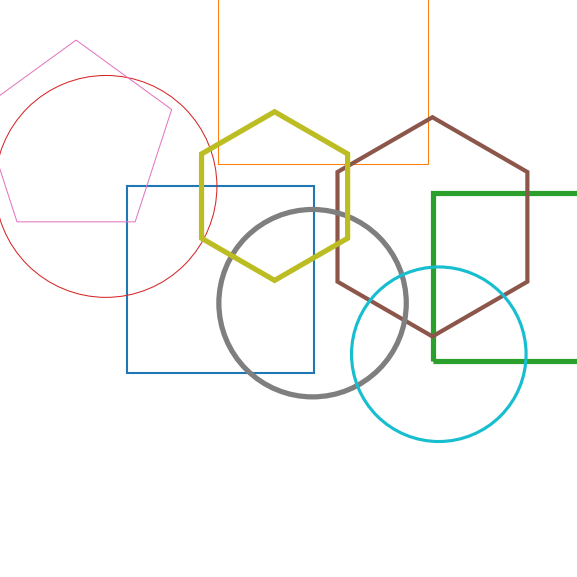[{"shape": "square", "thickness": 1, "radius": 0.81, "center": [0.382, 0.516]}, {"shape": "square", "thickness": 0.5, "radius": 0.91, "center": [0.559, 0.897]}, {"shape": "square", "thickness": 2.5, "radius": 0.73, "center": [0.896, 0.52]}, {"shape": "circle", "thickness": 0.5, "radius": 0.96, "center": [0.183, 0.676]}, {"shape": "hexagon", "thickness": 2, "radius": 0.95, "center": [0.749, 0.606]}, {"shape": "pentagon", "thickness": 0.5, "radius": 0.87, "center": [0.132, 0.756]}, {"shape": "circle", "thickness": 2.5, "radius": 0.81, "center": [0.541, 0.474]}, {"shape": "hexagon", "thickness": 2.5, "radius": 0.73, "center": [0.475, 0.66]}, {"shape": "circle", "thickness": 1.5, "radius": 0.76, "center": [0.76, 0.386]}]